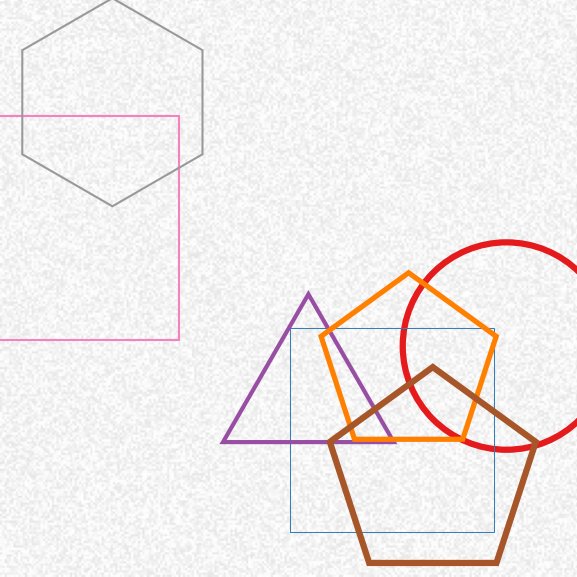[{"shape": "circle", "thickness": 3, "radius": 0.9, "center": [0.877, 0.4]}, {"shape": "square", "thickness": 0.5, "radius": 0.88, "center": [0.679, 0.254]}, {"shape": "triangle", "thickness": 2, "radius": 0.85, "center": [0.534, 0.319]}, {"shape": "pentagon", "thickness": 2.5, "radius": 0.8, "center": [0.708, 0.367]}, {"shape": "pentagon", "thickness": 3, "radius": 0.94, "center": [0.749, 0.176]}, {"shape": "square", "thickness": 1, "radius": 0.97, "center": [0.115, 0.604]}, {"shape": "hexagon", "thickness": 1, "radius": 0.9, "center": [0.195, 0.822]}]